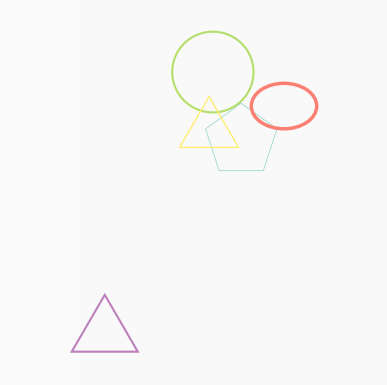[{"shape": "pentagon", "thickness": 0.5, "radius": 0.48, "center": [0.623, 0.635]}, {"shape": "oval", "thickness": 2.5, "radius": 0.42, "center": [0.733, 0.725]}, {"shape": "circle", "thickness": 1.5, "radius": 0.52, "center": [0.549, 0.813]}, {"shape": "triangle", "thickness": 1.5, "radius": 0.49, "center": [0.27, 0.136]}, {"shape": "triangle", "thickness": 1, "radius": 0.44, "center": [0.54, 0.661]}]